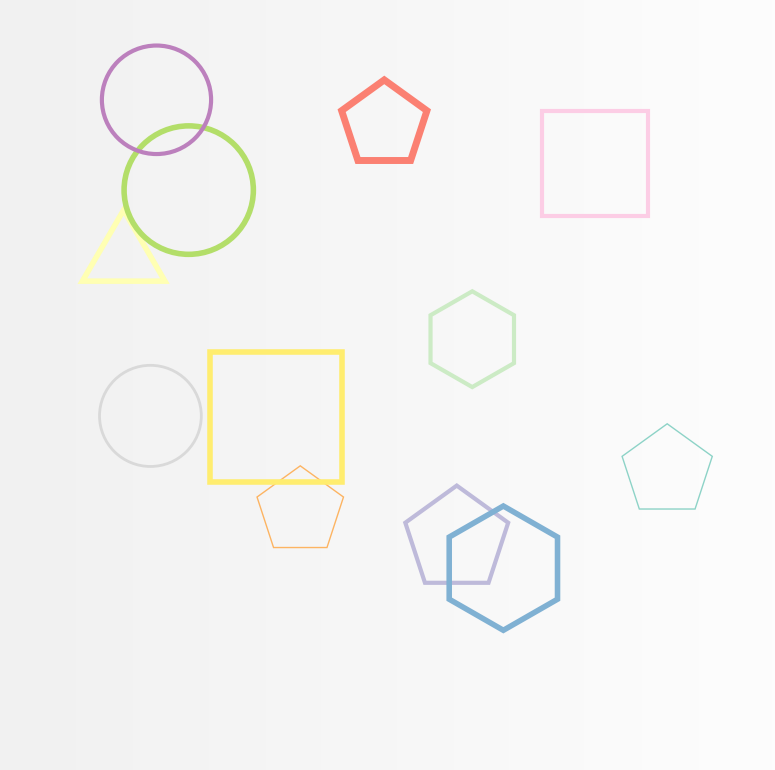[{"shape": "pentagon", "thickness": 0.5, "radius": 0.31, "center": [0.861, 0.388]}, {"shape": "triangle", "thickness": 2, "radius": 0.31, "center": [0.16, 0.666]}, {"shape": "pentagon", "thickness": 1.5, "radius": 0.35, "center": [0.589, 0.3]}, {"shape": "pentagon", "thickness": 2.5, "radius": 0.29, "center": [0.496, 0.838]}, {"shape": "hexagon", "thickness": 2, "radius": 0.4, "center": [0.649, 0.262]}, {"shape": "pentagon", "thickness": 0.5, "radius": 0.29, "center": [0.387, 0.336]}, {"shape": "circle", "thickness": 2, "radius": 0.42, "center": [0.244, 0.753]}, {"shape": "square", "thickness": 1.5, "radius": 0.34, "center": [0.768, 0.788]}, {"shape": "circle", "thickness": 1, "radius": 0.33, "center": [0.194, 0.46]}, {"shape": "circle", "thickness": 1.5, "radius": 0.35, "center": [0.202, 0.87]}, {"shape": "hexagon", "thickness": 1.5, "radius": 0.31, "center": [0.609, 0.56]}, {"shape": "square", "thickness": 2, "radius": 0.42, "center": [0.356, 0.459]}]